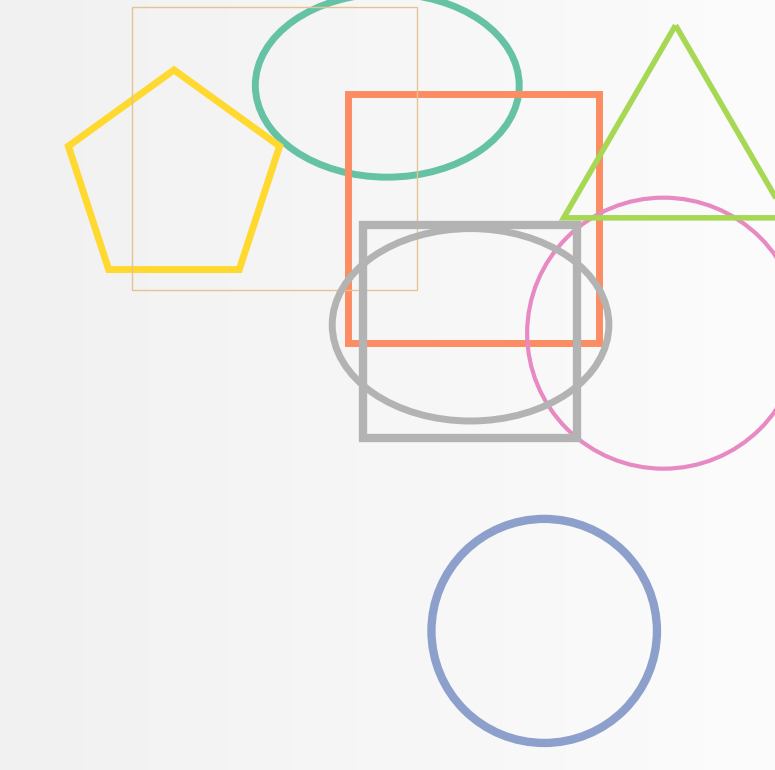[{"shape": "oval", "thickness": 2.5, "radius": 0.85, "center": [0.5, 0.889]}, {"shape": "square", "thickness": 2.5, "radius": 0.81, "center": [0.611, 0.716]}, {"shape": "circle", "thickness": 3, "radius": 0.73, "center": [0.702, 0.181]}, {"shape": "circle", "thickness": 1.5, "radius": 0.88, "center": [0.856, 0.567]}, {"shape": "triangle", "thickness": 2, "radius": 0.83, "center": [0.872, 0.8]}, {"shape": "pentagon", "thickness": 2.5, "radius": 0.72, "center": [0.224, 0.766]}, {"shape": "square", "thickness": 0.5, "radius": 0.92, "center": [0.354, 0.807]}, {"shape": "square", "thickness": 3, "radius": 0.69, "center": [0.606, 0.57]}, {"shape": "oval", "thickness": 2.5, "radius": 0.89, "center": [0.607, 0.578]}]